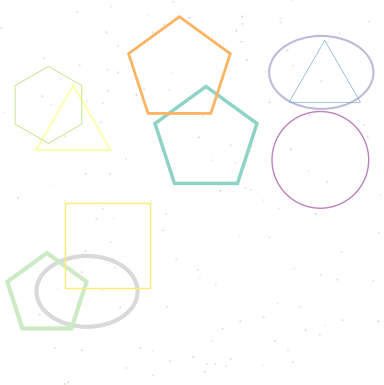[{"shape": "pentagon", "thickness": 2.5, "radius": 0.7, "center": [0.535, 0.636]}, {"shape": "triangle", "thickness": 1.5, "radius": 0.56, "center": [0.19, 0.666]}, {"shape": "oval", "thickness": 1.5, "radius": 0.68, "center": [0.835, 0.812]}, {"shape": "triangle", "thickness": 0.5, "radius": 0.54, "center": [0.843, 0.788]}, {"shape": "pentagon", "thickness": 2, "radius": 0.69, "center": [0.466, 0.818]}, {"shape": "hexagon", "thickness": 0.5, "radius": 0.5, "center": [0.126, 0.728]}, {"shape": "oval", "thickness": 3, "radius": 0.66, "center": [0.226, 0.243]}, {"shape": "circle", "thickness": 1, "radius": 0.63, "center": [0.832, 0.585]}, {"shape": "pentagon", "thickness": 3, "radius": 0.54, "center": [0.122, 0.235]}, {"shape": "square", "thickness": 1, "radius": 0.55, "center": [0.279, 0.363]}]